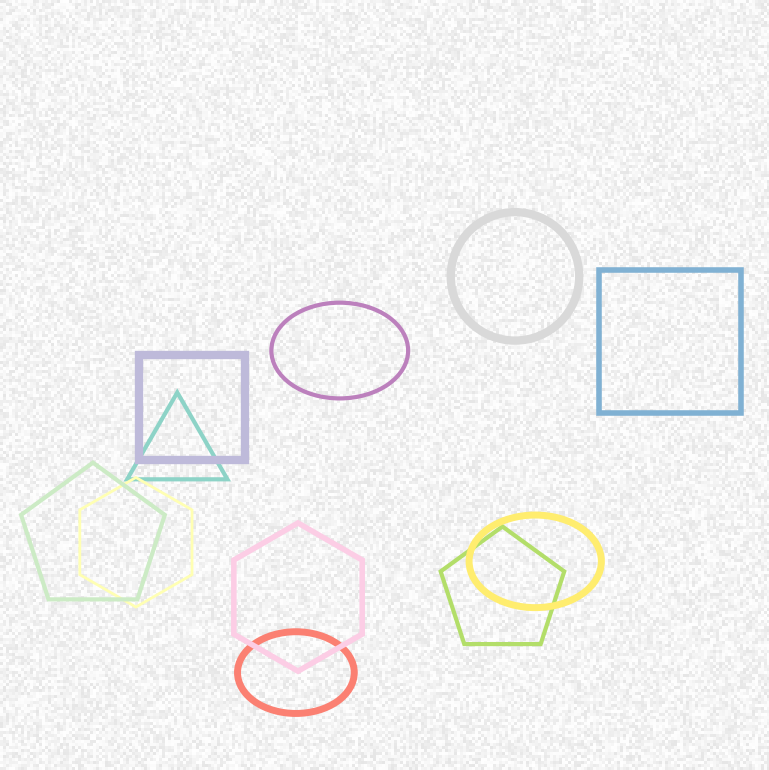[{"shape": "triangle", "thickness": 1.5, "radius": 0.38, "center": [0.23, 0.415]}, {"shape": "hexagon", "thickness": 1, "radius": 0.42, "center": [0.176, 0.296]}, {"shape": "square", "thickness": 3, "radius": 0.34, "center": [0.25, 0.471]}, {"shape": "oval", "thickness": 2.5, "radius": 0.38, "center": [0.384, 0.126]}, {"shape": "square", "thickness": 2, "radius": 0.46, "center": [0.87, 0.556]}, {"shape": "pentagon", "thickness": 1.5, "radius": 0.42, "center": [0.653, 0.232]}, {"shape": "hexagon", "thickness": 2, "radius": 0.48, "center": [0.387, 0.225]}, {"shape": "circle", "thickness": 3, "radius": 0.42, "center": [0.669, 0.641]}, {"shape": "oval", "thickness": 1.5, "radius": 0.44, "center": [0.441, 0.545]}, {"shape": "pentagon", "thickness": 1.5, "radius": 0.49, "center": [0.121, 0.301]}, {"shape": "oval", "thickness": 2.5, "radius": 0.43, "center": [0.695, 0.271]}]